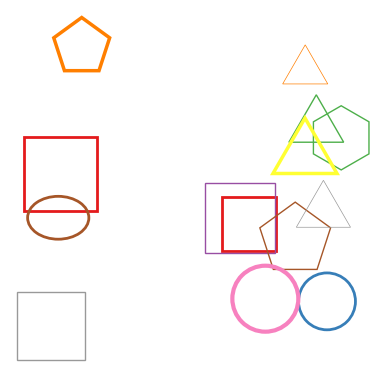[{"shape": "square", "thickness": 2, "radius": 0.48, "center": [0.158, 0.548]}, {"shape": "square", "thickness": 2, "radius": 0.35, "center": [0.648, 0.418]}, {"shape": "circle", "thickness": 2, "radius": 0.37, "center": [0.849, 0.217]}, {"shape": "triangle", "thickness": 1, "radius": 0.41, "center": [0.822, 0.672]}, {"shape": "hexagon", "thickness": 1, "radius": 0.42, "center": [0.886, 0.642]}, {"shape": "square", "thickness": 1, "radius": 0.45, "center": [0.624, 0.434]}, {"shape": "triangle", "thickness": 0.5, "radius": 0.34, "center": [0.793, 0.816]}, {"shape": "pentagon", "thickness": 2.5, "radius": 0.38, "center": [0.212, 0.878]}, {"shape": "triangle", "thickness": 2.5, "radius": 0.48, "center": [0.792, 0.597]}, {"shape": "pentagon", "thickness": 1, "radius": 0.48, "center": [0.767, 0.378]}, {"shape": "oval", "thickness": 2, "radius": 0.4, "center": [0.151, 0.434]}, {"shape": "circle", "thickness": 3, "radius": 0.43, "center": [0.689, 0.224]}, {"shape": "triangle", "thickness": 0.5, "radius": 0.41, "center": [0.84, 0.45]}, {"shape": "square", "thickness": 1, "radius": 0.44, "center": [0.133, 0.153]}]